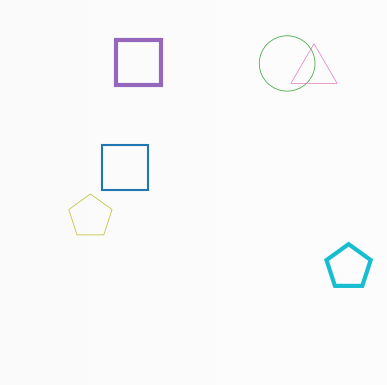[{"shape": "square", "thickness": 1.5, "radius": 0.29, "center": [0.322, 0.566]}, {"shape": "circle", "thickness": 0.5, "radius": 0.36, "center": [0.741, 0.835]}, {"shape": "square", "thickness": 3, "radius": 0.29, "center": [0.357, 0.837]}, {"shape": "triangle", "thickness": 0.5, "radius": 0.34, "center": [0.81, 0.818]}, {"shape": "pentagon", "thickness": 0.5, "radius": 0.29, "center": [0.233, 0.437]}, {"shape": "pentagon", "thickness": 3, "radius": 0.3, "center": [0.9, 0.306]}]